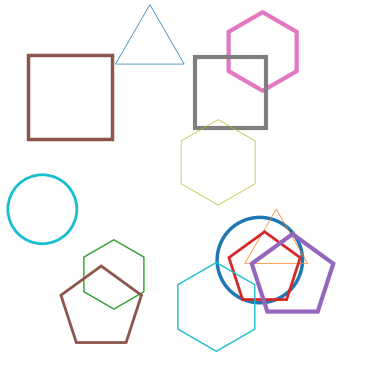[{"shape": "triangle", "thickness": 0.5, "radius": 0.51, "center": [0.389, 0.885]}, {"shape": "circle", "thickness": 2.5, "radius": 0.55, "center": [0.675, 0.324]}, {"shape": "triangle", "thickness": 0.5, "radius": 0.47, "center": [0.718, 0.363]}, {"shape": "hexagon", "thickness": 1, "radius": 0.45, "center": [0.296, 0.287]}, {"shape": "pentagon", "thickness": 2, "radius": 0.49, "center": [0.687, 0.301]}, {"shape": "pentagon", "thickness": 3, "radius": 0.56, "center": [0.76, 0.281]}, {"shape": "square", "thickness": 2.5, "radius": 0.54, "center": [0.182, 0.747]}, {"shape": "pentagon", "thickness": 2, "radius": 0.55, "center": [0.263, 0.199]}, {"shape": "hexagon", "thickness": 3, "radius": 0.51, "center": [0.682, 0.866]}, {"shape": "square", "thickness": 3, "radius": 0.46, "center": [0.599, 0.759]}, {"shape": "hexagon", "thickness": 0.5, "radius": 0.55, "center": [0.567, 0.578]}, {"shape": "circle", "thickness": 2, "radius": 0.45, "center": [0.11, 0.456]}, {"shape": "hexagon", "thickness": 1, "radius": 0.58, "center": [0.562, 0.203]}]